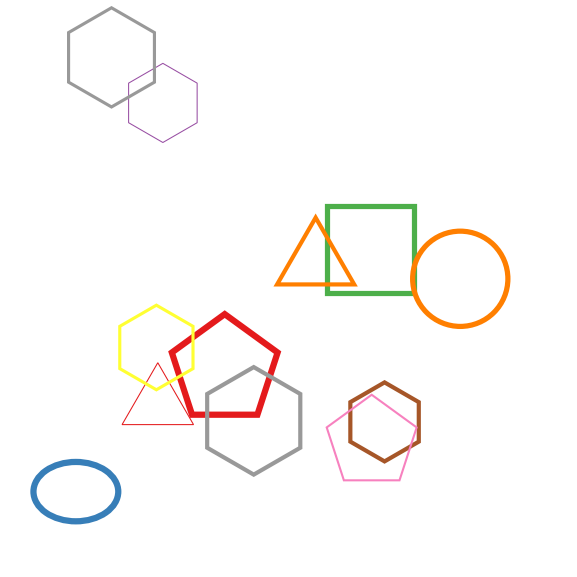[{"shape": "triangle", "thickness": 0.5, "radius": 0.36, "center": [0.273, 0.3]}, {"shape": "pentagon", "thickness": 3, "radius": 0.48, "center": [0.389, 0.359]}, {"shape": "oval", "thickness": 3, "radius": 0.37, "center": [0.131, 0.148]}, {"shape": "square", "thickness": 2.5, "radius": 0.38, "center": [0.641, 0.567]}, {"shape": "hexagon", "thickness": 0.5, "radius": 0.34, "center": [0.282, 0.821]}, {"shape": "circle", "thickness": 2.5, "radius": 0.41, "center": [0.797, 0.516]}, {"shape": "triangle", "thickness": 2, "radius": 0.39, "center": [0.547, 0.545]}, {"shape": "hexagon", "thickness": 1.5, "radius": 0.37, "center": [0.271, 0.397]}, {"shape": "hexagon", "thickness": 2, "radius": 0.34, "center": [0.666, 0.269]}, {"shape": "pentagon", "thickness": 1, "radius": 0.41, "center": [0.644, 0.234]}, {"shape": "hexagon", "thickness": 2, "radius": 0.47, "center": [0.439, 0.27]}, {"shape": "hexagon", "thickness": 1.5, "radius": 0.43, "center": [0.193, 0.9]}]